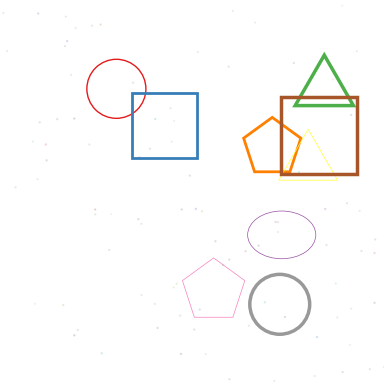[{"shape": "circle", "thickness": 1, "radius": 0.38, "center": [0.302, 0.769]}, {"shape": "square", "thickness": 2, "radius": 0.42, "center": [0.429, 0.675]}, {"shape": "triangle", "thickness": 2.5, "radius": 0.44, "center": [0.842, 0.769]}, {"shape": "oval", "thickness": 0.5, "radius": 0.44, "center": [0.732, 0.39]}, {"shape": "pentagon", "thickness": 2, "radius": 0.39, "center": [0.707, 0.617]}, {"shape": "triangle", "thickness": 0.5, "radius": 0.44, "center": [0.8, 0.576]}, {"shape": "square", "thickness": 2.5, "radius": 0.5, "center": [0.829, 0.648]}, {"shape": "pentagon", "thickness": 0.5, "radius": 0.43, "center": [0.555, 0.245]}, {"shape": "circle", "thickness": 2.5, "radius": 0.39, "center": [0.727, 0.21]}]